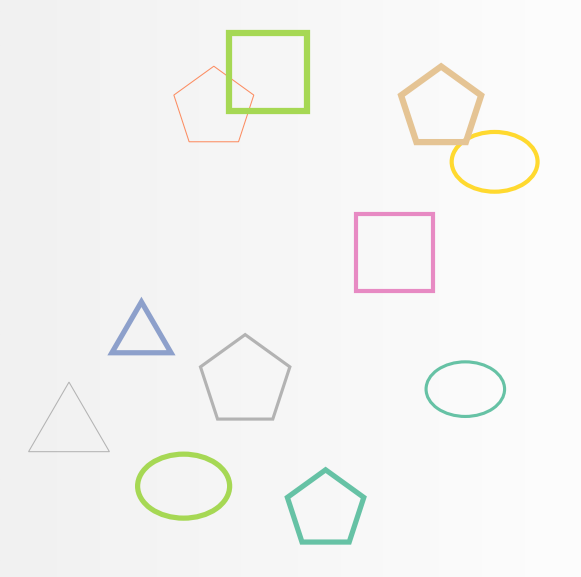[{"shape": "oval", "thickness": 1.5, "radius": 0.34, "center": [0.801, 0.325]}, {"shape": "pentagon", "thickness": 2.5, "radius": 0.35, "center": [0.56, 0.116]}, {"shape": "pentagon", "thickness": 0.5, "radius": 0.36, "center": [0.368, 0.812]}, {"shape": "triangle", "thickness": 2.5, "radius": 0.29, "center": [0.243, 0.418]}, {"shape": "square", "thickness": 2, "radius": 0.33, "center": [0.679, 0.562]}, {"shape": "square", "thickness": 3, "radius": 0.34, "center": [0.461, 0.874]}, {"shape": "oval", "thickness": 2.5, "radius": 0.4, "center": [0.316, 0.157]}, {"shape": "oval", "thickness": 2, "radius": 0.37, "center": [0.851, 0.719]}, {"shape": "pentagon", "thickness": 3, "radius": 0.36, "center": [0.759, 0.812]}, {"shape": "pentagon", "thickness": 1.5, "radius": 0.4, "center": [0.422, 0.339]}, {"shape": "triangle", "thickness": 0.5, "radius": 0.4, "center": [0.119, 0.257]}]